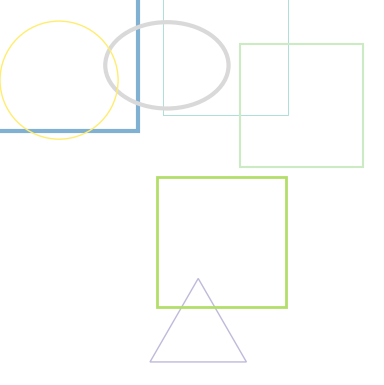[{"shape": "square", "thickness": 0.5, "radius": 0.81, "center": [0.585, 0.864]}, {"shape": "triangle", "thickness": 1, "radius": 0.72, "center": [0.515, 0.132]}, {"shape": "square", "thickness": 3, "radius": 0.92, "center": [0.174, 0.844]}, {"shape": "square", "thickness": 2, "radius": 0.84, "center": [0.575, 0.371]}, {"shape": "oval", "thickness": 3, "radius": 0.8, "center": [0.434, 0.83]}, {"shape": "square", "thickness": 1.5, "radius": 0.8, "center": [0.784, 0.725]}, {"shape": "circle", "thickness": 1, "radius": 0.77, "center": [0.153, 0.792]}]